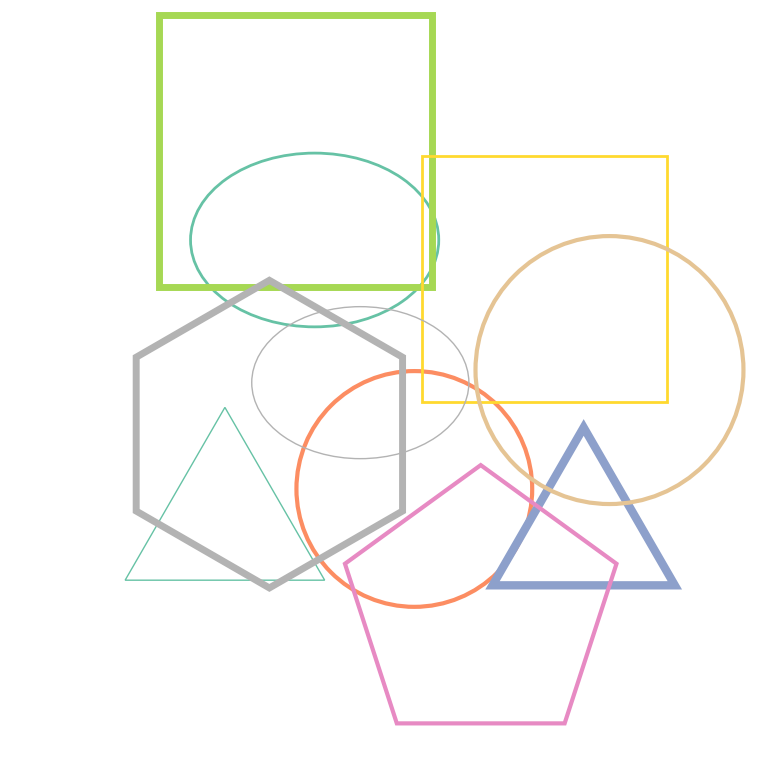[{"shape": "oval", "thickness": 1, "radius": 0.81, "center": [0.409, 0.688]}, {"shape": "triangle", "thickness": 0.5, "radius": 0.75, "center": [0.292, 0.321]}, {"shape": "circle", "thickness": 1.5, "radius": 0.77, "center": [0.538, 0.365]}, {"shape": "triangle", "thickness": 3, "radius": 0.68, "center": [0.758, 0.308]}, {"shape": "pentagon", "thickness": 1.5, "radius": 0.93, "center": [0.624, 0.211]}, {"shape": "square", "thickness": 2.5, "radius": 0.88, "center": [0.384, 0.804]}, {"shape": "square", "thickness": 1, "radius": 0.8, "center": [0.707, 0.638]}, {"shape": "circle", "thickness": 1.5, "radius": 0.87, "center": [0.792, 0.519]}, {"shape": "hexagon", "thickness": 2.5, "radius": 1.0, "center": [0.35, 0.436]}, {"shape": "oval", "thickness": 0.5, "radius": 0.7, "center": [0.468, 0.503]}]